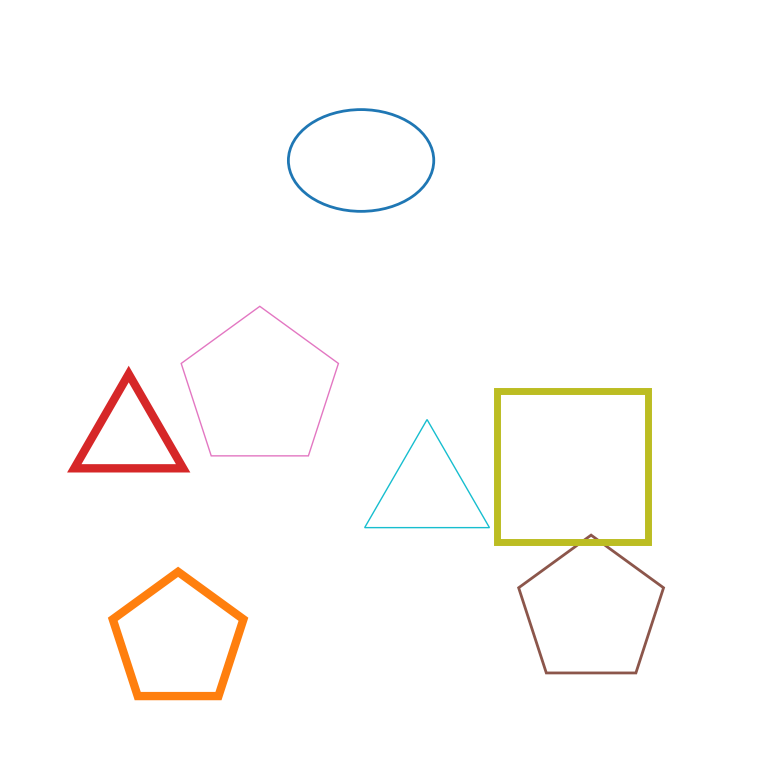[{"shape": "oval", "thickness": 1, "radius": 0.47, "center": [0.469, 0.792]}, {"shape": "pentagon", "thickness": 3, "radius": 0.45, "center": [0.231, 0.168]}, {"shape": "triangle", "thickness": 3, "radius": 0.41, "center": [0.167, 0.433]}, {"shape": "pentagon", "thickness": 1, "radius": 0.49, "center": [0.768, 0.206]}, {"shape": "pentagon", "thickness": 0.5, "radius": 0.54, "center": [0.337, 0.495]}, {"shape": "square", "thickness": 2.5, "radius": 0.49, "center": [0.744, 0.394]}, {"shape": "triangle", "thickness": 0.5, "radius": 0.47, "center": [0.555, 0.362]}]